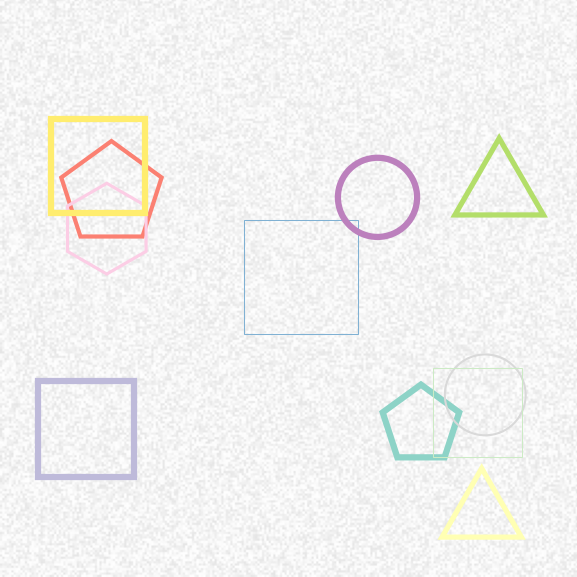[{"shape": "pentagon", "thickness": 3, "radius": 0.35, "center": [0.729, 0.264]}, {"shape": "triangle", "thickness": 2.5, "radius": 0.4, "center": [0.834, 0.109]}, {"shape": "square", "thickness": 3, "radius": 0.41, "center": [0.148, 0.256]}, {"shape": "pentagon", "thickness": 2, "radius": 0.46, "center": [0.193, 0.664]}, {"shape": "square", "thickness": 0.5, "radius": 0.49, "center": [0.52, 0.52]}, {"shape": "triangle", "thickness": 2.5, "radius": 0.44, "center": [0.864, 0.671]}, {"shape": "hexagon", "thickness": 1.5, "radius": 0.39, "center": [0.185, 0.603]}, {"shape": "circle", "thickness": 1, "radius": 0.35, "center": [0.84, 0.315]}, {"shape": "circle", "thickness": 3, "radius": 0.34, "center": [0.654, 0.657]}, {"shape": "square", "thickness": 0.5, "radius": 0.38, "center": [0.827, 0.285]}, {"shape": "square", "thickness": 3, "radius": 0.41, "center": [0.169, 0.711]}]